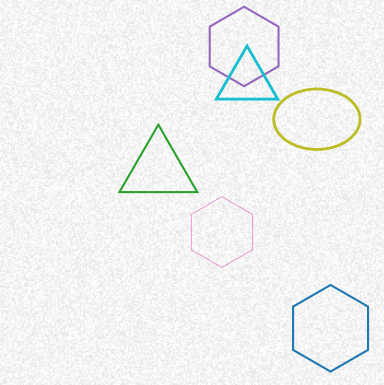[{"shape": "hexagon", "thickness": 1.5, "radius": 0.56, "center": [0.859, 0.147]}, {"shape": "triangle", "thickness": 1.5, "radius": 0.58, "center": [0.411, 0.559]}, {"shape": "hexagon", "thickness": 1.5, "radius": 0.52, "center": [0.634, 0.879]}, {"shape": "hexagon", "thickness": 0.5, "radius": 0.46, "center": [0.576, 0.397]}, {"shape": "oval", "thickness": 2, "radius": 0.56, "center": [0.823, 0.69]}, {"shape": "triangle", "thickness": 2, "radius": 0.46, "center": [0.642, 0.789]}]